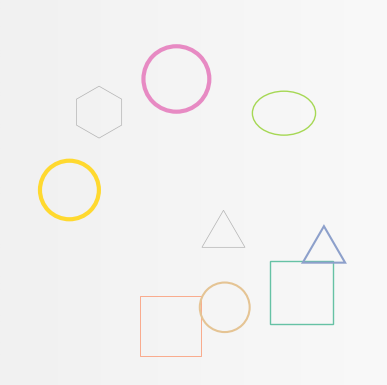[{"shape": "square", "thickness": 1, "radius": 0.41, "center": [0.779, 0.24]}, {"shape": "square", "thickness": 0.5, "radius": 0.4, "center": [0.44, 0.153]}, {"shape": "triangle", "thickness": 1.5, "radius": 0.32, "center": [0.836, 0.349]}, {"shape": "circle", "thickness": 3, "radius": 0.42, "center": [0.455, 0.795]}, {"shape": "oval", "thickness": 1, "radius": 0.41, "center": [0.733, 0.706]}, {"shape": "circle", "thickness": 3, "radius": 0.38, "center": [0.179, 0.507]}, {"shape": "circle", "thickness": 1.5, "radius": 0.32, "center": [0.58, 0.202]}, {"shape": "hexagon", "thickness": 0.5, "radius": 0.34, "center": [0.256, 0.709]}, {"shape": "triangle", "thickness": 0.5, "radius": 0.32, "center": [0.577, 0.39]}]